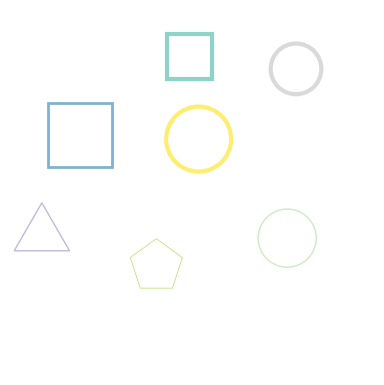[{"shape": "square", "thickness": 3, "radius": 0.29, "center": [0.492, 0.854]}, {"shape": "triangle", "thickness": 1, "radius": 0.42, "center": [0.109, 0.39]}, {"shape": "square", "thickness": 2, "radius": 0.42, "center": [0.207, 0.649]}, {"shape": "pentagon", "thickness": 0.5, "radius": 0.36, "center": [0.406, 0.309]}, {"shape": "circle", "thickness": 3, "radius": 0.33, "center": [0.769, 0.821]}, {"shape": "circle", "thickness": 1, "radius": 0.38, "center": [0.746, 0.381]}, {"shape": "circle", "thickness": 3, "radius": 0.42, "center": [0.516, 0.639]}]